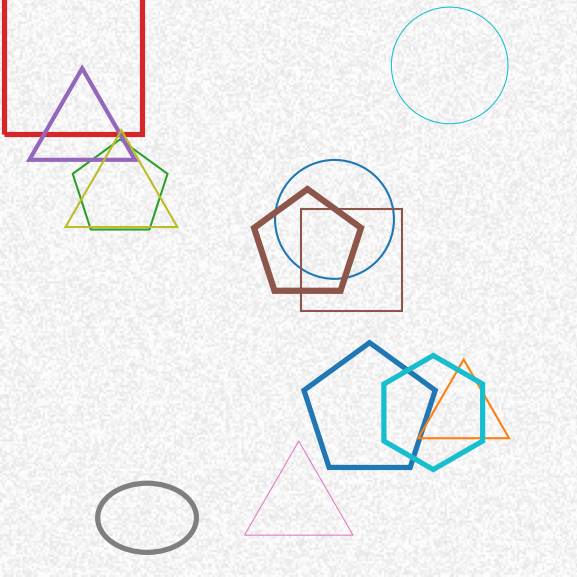[{"shape": "circle", "thickness": 1, "radius": 0.51, "center": [0.579, 0.619]}, {"shape": "pentagon", "thickness": 2.5, "radius": 0.6, "center": [0.64, 0.286]}, {"shape": "triangle", "thickness": 1, "radius": 0.45, "center": [0.803, 0.286]}, {"shape": "pentagon", "thickness": 1, "radius": 0.43, "center": [0.208, 0.672]}, {"shape": "square", "thickness": 2.5, "radius": 0.6, "center": [0.126, 0.886]}, {"shape": "triangle", "thickness": 2, "radius": 0.53, "center": [0.142, 0.775]}, {"shape": "square", "thickness": 1, "radius": 0.44, "center": [0.609, 0.549]}, {"shape": "pentagon", "thickness": 3, "radius": 0.49, "center": [0.532, 0.574]}, {"shape": "triangle", "thickness": 0.5, "radius": 0.54, "center": [0.517, 0.127]}, {"shape": "oval", "thickness": 2.5, "radius": 0.43, "center": [0.255, 0.103]}, {"shape": "triangle", "thickness": 1, "radius": 0.56, "center": [0.21, 0.662]}, {"shape": "hexagon", "thickness": 2.5, "radius": 0.49, "center": [0.75, 0.285]}, {"shape": "circle", "thickness": 0.5, "radius": 0.5, "center": [0.779, 0.886]}]